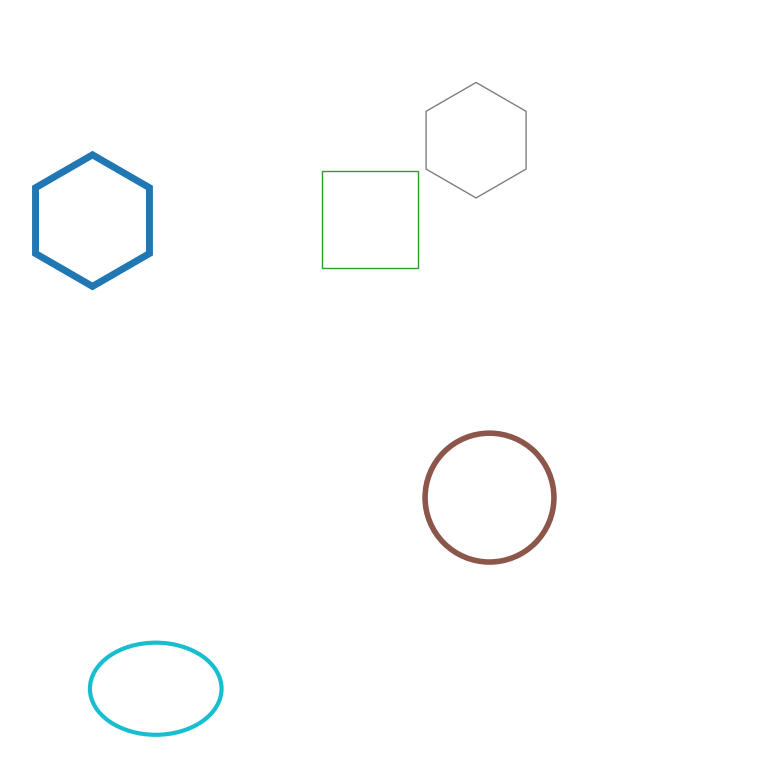[{"shape": "hexagon", "thickness": 2.5, "radius": 0.43, "center": [0.12, 0.713]}, {"shape": "square", "thickness": 0.5, "radius": 0.31, "center": [0.481, 0.715]}, {"shape": "circle", "thickness": 2, "radius": 0.42, "center": [0.636, 0.354]}, {"shape": "hexagon", "thickness": 0.5, "radius": 0.37, "center": [0.618, 0.818]}, {"shape": "oval", "thickness": 1.5, "radius": 0.43, "center": [0.202, 0.106]}]